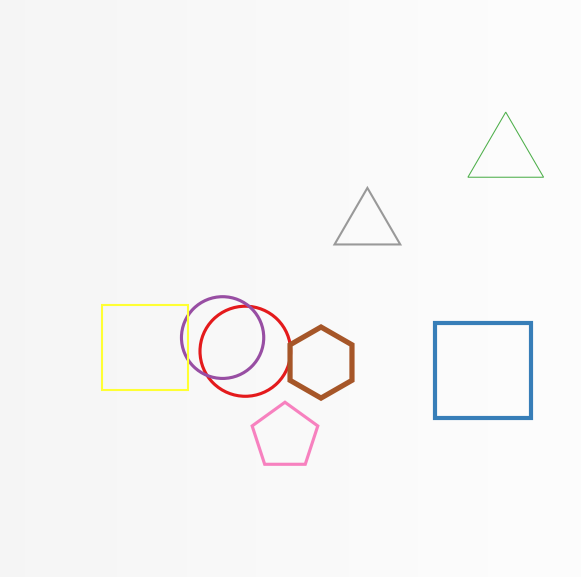[{"shape": "circle", "thickness": 1.5, "radius": 0.39, "center": [0.422, 0.391]}, {"shape": "square", "thickness": 2, "radius": 0.41, "center": [0.831, 0.357]}, {"shape": "triangle", "thickness": 0.5, "radius": 0.38, "center": [0.87, 0.73]}, {"shape": "circle", "thickness": 1.5, "radius": 0.35, "center": [0.383, 0.415]}, {"shape": "square", "thickness": 1, "radius": 0.37, "center": [0.249, 0.397]}, {"shape": "hexagon", "thickness": 2.5, "radius": 0.31, "center": [0.552, 0.371]}, {"shape": "pentagon", "thickness": 1.5, "radius": 0.3, "center": [0.49, 0.243]}, {"shape": "triangle", "thickness": 1, "radius": 0.33, "center": [0.632, 0.608]}]